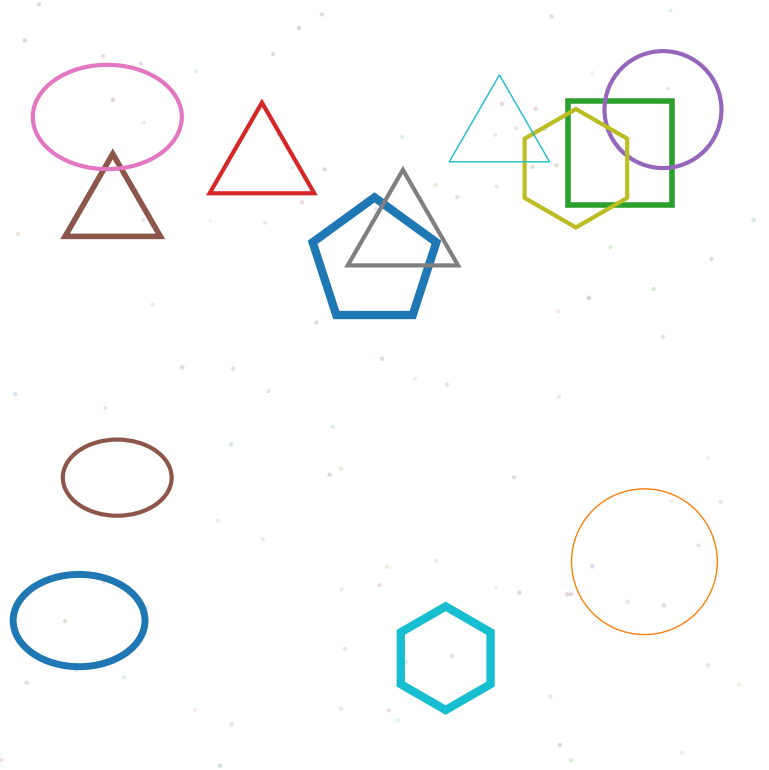[{"shape": "oval", "thickness": 2.5, "radius": 0.43, "center": [0.103, 0.194]}, {"shape": "pentagon", "thickness": 3, "radius": 0.42, "center": [0.486, 0.659]}, {"shape": "circle", "thickness": 0.5, "radius": 0.47, "center": [0.837, 0.271]}, {"shape": "square", "thickness": 2, "radius": 0.34, "center": [0.805, 0.801]}, {"shape": "triangle", "thickness": 1.5, "radius": 0.39, "center": [0.34, 0.788]}, {"shape": "circle", "thickness": 1.5, "radius": 0.38, "center": [0.861, 0.858]}, {"shape": "triangle", "thickness": 2, "radius": 0.36, "center": [0.146, 0.729]}, {"shape": "oval", "thickness": 1.5, "radius": 0.35, "center": [0.152, 0.38]}, {"shape": "oval", "thickness": 1.5, "radius": 0.48, "center": [0.139, 0.848]}, {"shape": "triangle", "thickness": 1.5, "radius": 0.41, "center": [0.523, 0.697]}, {"shape": "hexagon", "thickness": 1.5, "radius": 0.38, "center": [0.748, 0.781]}, {"shape": "triangle", "thickness": 0.5, "radius": 0.38, "center": [0.649, 0.827]}, {"shape": "hexagon", "thickness": 3, "radius": 0.34, "center": [0.579, 0.145]}]